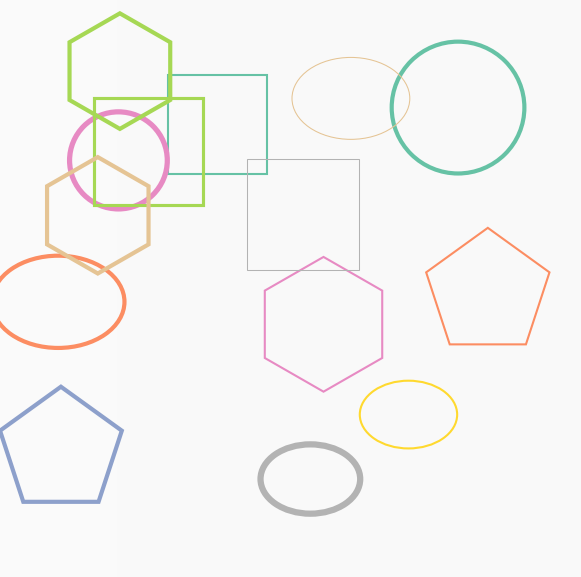[{"shape": "circle", "thickness": 2, "radius": 0.57, "center": [0.788, 0.813]}, {"shape": "square", "thickness": 1, "radius": 0.43, "center": [0.374, 0.783]}, {"shape": "pentagon", "thickness": 1, "radius": 0.56, "center": [0.839, 0.493]}, {"shape": "oval", "thickness": 2, "radius": 0.57, "center": [0.1, 0.477]}, {"shape": "pentagon", "thickness": 2, "radius": 0.55, "center": [0.105, 0.219]}, {"shape": "circle", "thickness": 2.5, "radius": 0.42, "center": [0.204, 0.721]}, {"shape": "hexagon", "thickness": 1, "radius": 0.58, "center": [0.557, 0.438]}, {"shape": "hexagon", "thickness": 2, "radius": 0.5, "center": [0.206, 0.876]}, {"shape": "square", "thickness": 1.5, "radius": 0.47, "center": [0.255, 0.737]}, {"shape": "oval", "thickness": 1, "radius": 0.42, "center": [0.703, 0.281]}, {"shape": "oval", "thickness": 0.5, "radius": 0.51, "center": [0.604, 0.829]}, {"shape": "hexagon", "thickness": 2, "radius": 0.5, "center": [0.168, 0.626]}, {"shape": "oval", "thickness": 3, "radius": 0.43, "center": [0.534, 0.17]}, {"shape": "square", "thickness": 0.5, "radius": 0.48, "center": [0.521, 0.628]}]